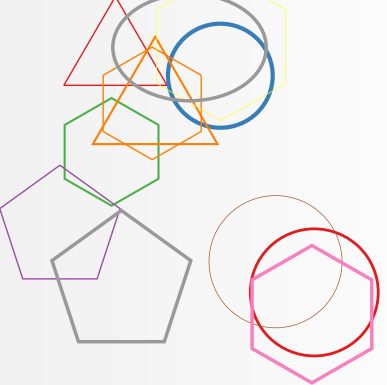[{"shape": "triangle", "thickness": 1, "radius": 0.77, "center": [0.298, 0.855]}, {"shape": "circle", "thickness": 2, "radius": 0.83, "center": [0.811, 0.241]}, {"shape": "circle", "thickness": 3, "radius": 0.68, "center": [0.569, 0.803]}, {"shape": "hexagon", "thickness": 1.5, "radius": 0.7, "center": [0.288, 0.606]}, {"shape": "pentagon", "thickness": 1, "radius": 0.82, "center": [0.155, 0.408]}, {"shape": "hexagon", "thickness": 1, "radius": 0.73, "center": [0.393, 0.731]}, {"shape": "triangle", "thickness": 1.5, "radius": 0.93, "center": [0.401, 0.719]}, {"shape": "hexagon", "thickness": 0.5, "radius": 0.96, "center": [0.57, 0.879]}, {"shape": "circle", "thickness": 0.5, "radius": 0.86, "center": [0.711, 0.32]}, {"shape": "hexagon", "thickness": 2.5, "radius": 0.89, "center": [0.805, 0.184]}, {"shape": "oval", "thickness": 2.5, "radius": 0.99, "center": [0.489, 0.877]}, {"shape": "pentagon", "thickness": 2.5, "radius": 0.94, "center": [0.313, 0.265]}]